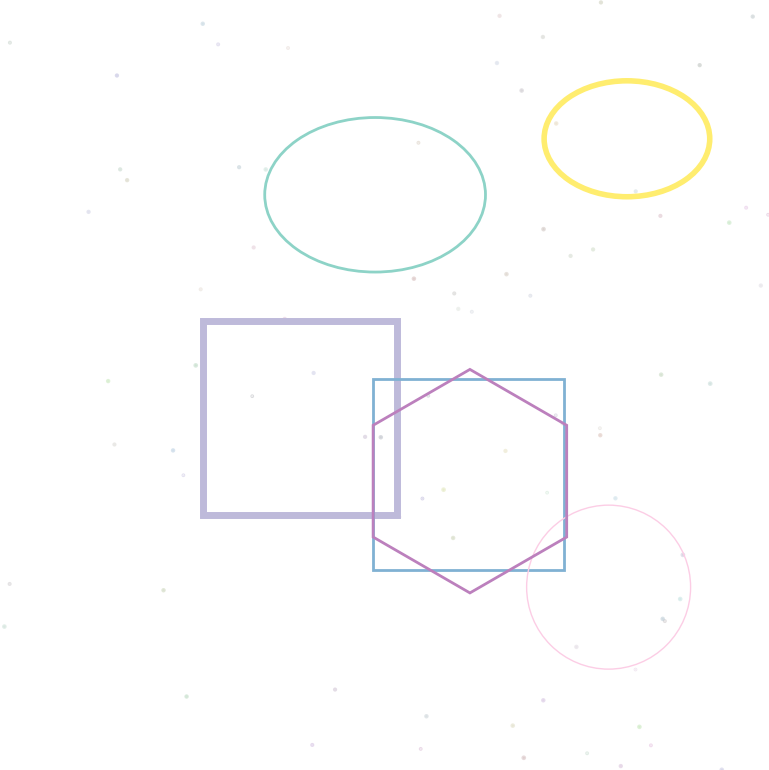[{"shape": "oval", "thickness": 1, "radius": 0.72, "center": [0.487, 0.747]}, {"shape": "square", "thickness": 2.5, "radius": 0.63, "center": [0.389, 0.457]}, {"shape": "square", "thickness": 1, "radius": 0.62, "center": [0.609, 0.384]}, {"shape": "circle", "thickness": 0.5, "radius": 0.53, "center": [0.79, 0.237]}, {"shape": "hexagon", "thickness": 1, "radius": 0.73, "center": [0.61, 0.375]}, {"shape": "oval", "thickness": 2, "radius": 0.54, "center": [0.814, 0.82]}]